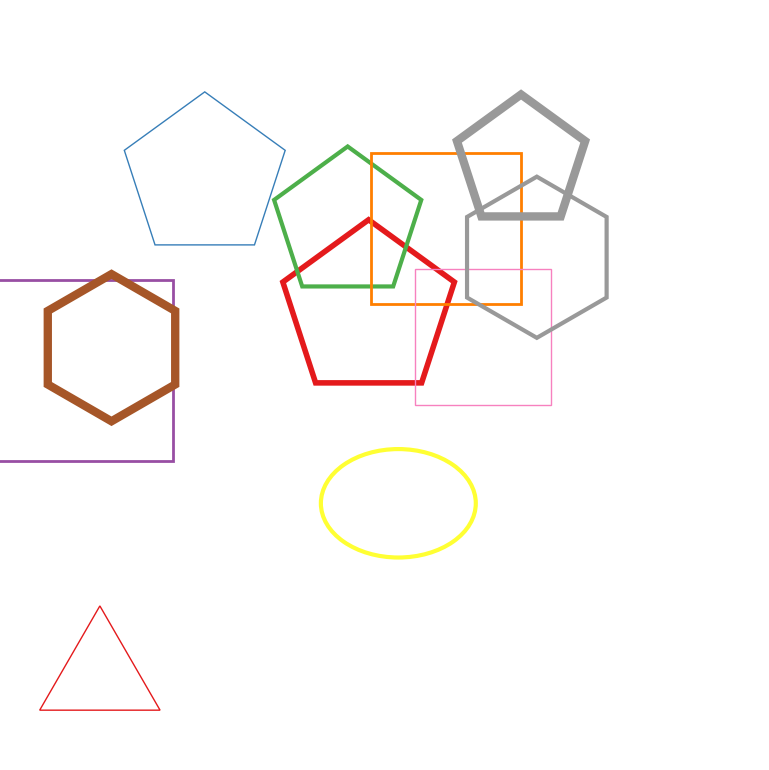[{"shape": "triangle", "thickness": 0.5, "radius": 0.45, "center": [0.13, 0.123]}, {"shape": "pentagon", "thickness": 2, "radius": 0.59, "center": [0.479, 0.598]}, {"shape": "pentagon", "thickness": 0.5, "radius": 0.55, "center": [0.266, 0.771]}, {"shape": "pentagon", "thickness": 1.5, "radius": 0.5, "center": [0.452, 0.709]}, {"shape": "square", "thickness": 1, "radius": 0.59, "center": [0.108, 0.519]}, {"shape": "square", "thickness": 1, "radius": 0.49, "center": [0.579, 0.703]}, {"shape": "oval", "thickness": 1.5, "radius": 0.5, "center": [0.517, 0.346]}, {"shape": "hexagon", "thickness": 3, "radius": 0.48, "center": [0.145, 0.548]}, {"shape": "square", "thickness": 0.5, "radius": 0.44, "center": [0.627, 0.562]}, {"shape": "pentagon", "thickness": 3, "radius": 0.44, "center": [0.677, 0.79]}, {"shape": "hexagon", "thickness": 1.5, "radius": 0.52, "center": [0.697, 0.666]}]